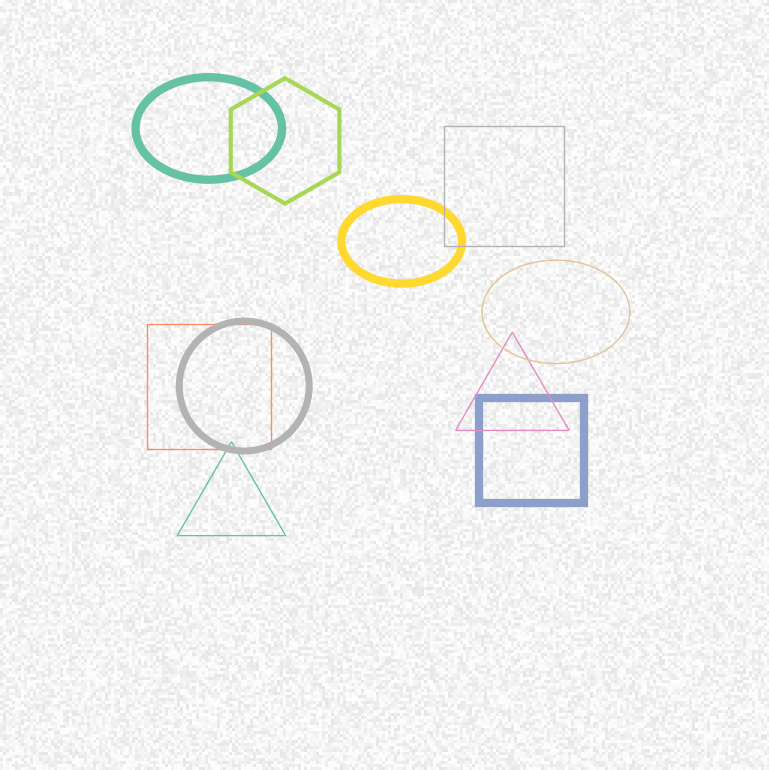[{"shape": "triangle", "thickness": 0.5, "radius": 0.41, "center": [0.301, 0.345]}, {"shape": "oval", "thickness": 3, "radius": 0.48, "center": [0.271, 0.833]}, {"shape": "square", "thickness": 0.5, "radius": 0.4, "center": [0.271, 0.498]}, {"shape": "square", "thickness": 3, "radius": 0.34, "center": [0.69, 0.415]}, {"shape": "triangle", "thickness": 0.5, "radius": 0.43, "center": [0.665, 0.484]}, {"shape": "hexagon", "thickness": 1.5, "radius": 0.41, "center": [0.37, 0.817]}, {"shape": "oval", "thickness": 3, "radius": 0.39, "center": [0.522, 0.687]}, {"shape": "oval", "thickness": 0.5, "radius": 0.48, "center": [0.722, 0.595]}, {"shape": "circle", "thickness": 2.5, "radius": 0.42, "center": [0.317, 0.499]}, {"shape": "square", "thickness": 0.5, "radius": 0.39, "center": [0.654, 0.758]}]